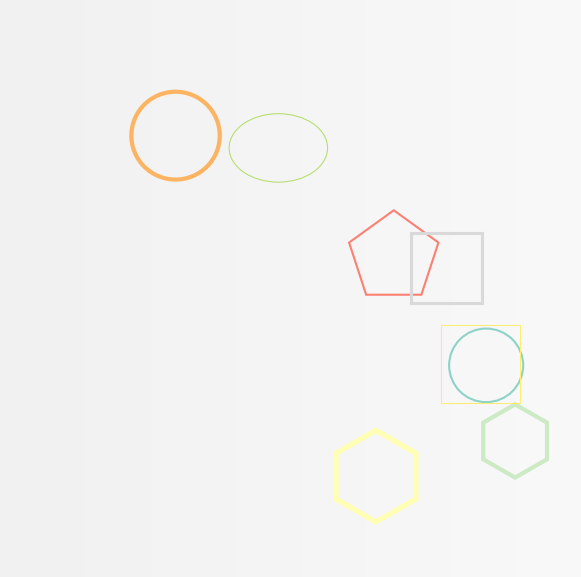[{"shape": "circle", "thickness": 1, "radius": 0.32, "center": [0.836, 0.366]}, {"shape": "hexagon", "thickness": 2.5, "radius": 0.4, "center": [0.647, 0.175]}, {"shape": "pentagon", "thickness": 1, "radius": 0.4, "center": [0.677, 0.554]}, {"shape": "circle", "thickness": 2, "radius": 0.38, "center": [0.302, 0.764]}, {"shape": "oval", "thickness": 0.5, "radius": 0.42, "center": [0.479, 0.743]}, {"shape": "square", "thickness": 1.5, "radius": 0.31, "center": [0.769, 0.535]}, {"shape": "hexagon", "thickness": 2, "radius": 0.32, "center": [0.886, 0.236]}, {"shape": "square", "thickness": 0.5, "radius": 0.34, "center": [0.826, 0.368]}]